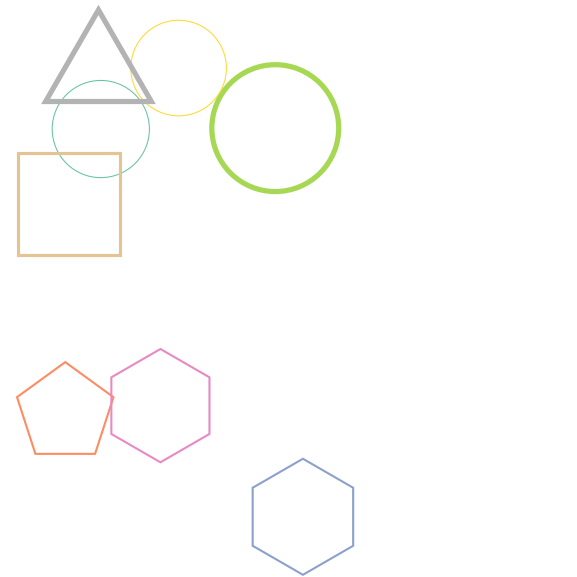[{"shape": "circle", "thickness": 0.5, "radius": 0.42, "center": [0.175, 0.776]}, {"shape": "pentagon", "thickness": 1, "radius": 0.44, "center": [0.113, 0.284]}, {"shape": "hexagon", "thickness": 1, "radius": 0.5, "center": [0.525, 0.104]}, {"shape": "hexagon", "thickness": 1, "radius": 0.49, "center": [0.278, 0.297]}, {"shape": "circle", "thickness": 2.5, "radius": 0.55, "center": [0.477, 0.777]}, {"shape": "circle", "thickness": 0.5, "radius": 0.41, "center": [0.309, 0.881]}, {"shape": "square", "thickness": 1.5, "radius": 0.44, "center": [0.119, 0.646]}, {"shape": "triangle", "thickness": 2.5, "radius": 0.53, "center": [0.17, 0.876]}]